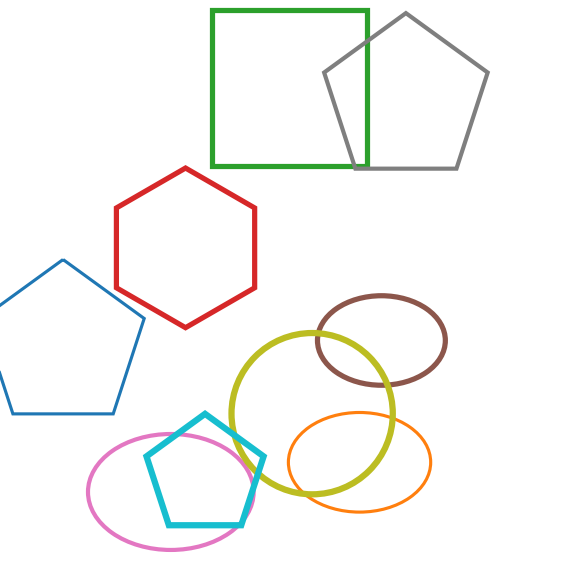[{"shape": "pentagon", "thickness": 1.5, "radius": 0.74, "center": [0.109, 0.402]}, {"shape": "oval", "thickness": 1.5, "radius": 0.62, "center": [0.623, 0.199]}, {"shape": "square", "thickness": 2.5, "radius": 0.67, "center": [0.502, 0.847]}, {"shape": "hexagon", "thickness": 2.5, "radius": 0.69, "center": [0.321, 0.57]}, {"shape": "oval", "thickness": 2.5, "radius": 0.55, "center": [0.66, 0.41]}, {"shape": "oval", "thickness": 2, "radius": 0.72, "center": [0.296, 0.147]}, {"shape": "pentagon", "thickness": 2, "radius": 0.74, "center": [0.703, 0.828]}, {"shape": "circle", "thickness": 3, "radius": 0.7, "center": [0.541, 0.283]}, {"shape": "pentagon", "thickness": 3, "radius": 0.53, "center": [0.355, 0.176]}]